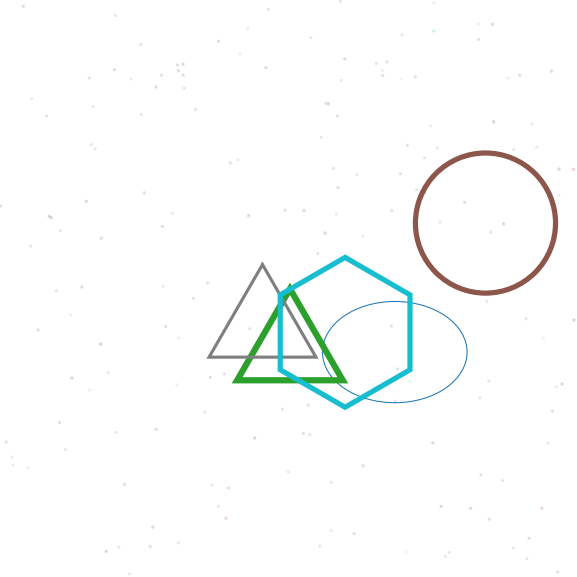[{"shape": "oval", "thickness": 0.5, "radius": 0.63, "center": [0.684, 0.389]}, {"shape": "triangle", "thickness": 3, "radius": 0.53, "center": [0.502, 0.393]}, {"shape": "circle", "thickness": 2.5, "radius": 0.61, "center": [0.841, 0.613]}, {"shape": "triangle", "thickness": 1.5, "radius": 0.53, "center": [0.455, 0.434]}, {"shape": "hexagon", "thickness": 2.5, "radius": 0.65, "center": [0.598, 0.424]}]